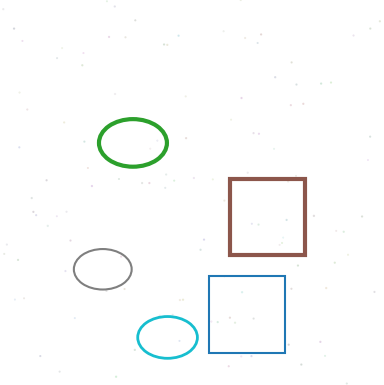[{"shape": "square", "thickness": 1.5, "radius": 0.5, "center": [0.642, 0.183]}, {"shape": "oval", "thickness": 3, "radius": 0.44, "center": [0.345, 0.629]}, {"shape": "square", "thickness": 3, "radius": 0.49, "center": [0.695, 0.436]}, {"shape": "oval", "thickness": 1.5, "radius": 0.38, "center": [0.267, 0.301]}, {"shape": "oval", "thickness": 2, "radius": 0.39, "center": [0.435, 0.124]}]